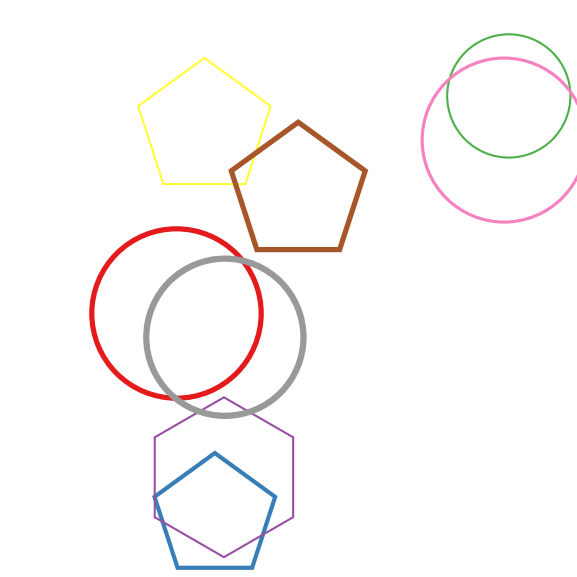[{"shape": "circle", "thickness": 2.5, "radius": 0.73, "center": [0.306, 0.456]}, {"shape": "pentagon", "thickness": 2, "radius": 0.55, "center": [0.372, 0.105]}, {"shape": "circle", "thickness": 1, "radius": 0.53, "center": [0.881, 0.833]}, {"shape": "hexagon", "thickness": 1, "radius": 0.69, "center": [0.388, 0.173]}, {"shape": "pentagon", "thickness": 1, "radius": 0.6, "center": [0.354, 0.778]}, {"shape": "pentagon", "thickness": 2.5, "radius": 0.61, "center": [0.516, 0.666]}, {"shape": "circle", "thickness": 1.5, "radius": 0.71, "center": [0.873, 0.757]}, {"shape": "circle", "thickness": 3, "radius": 0.68, "center": [0.389, 0.415]}]